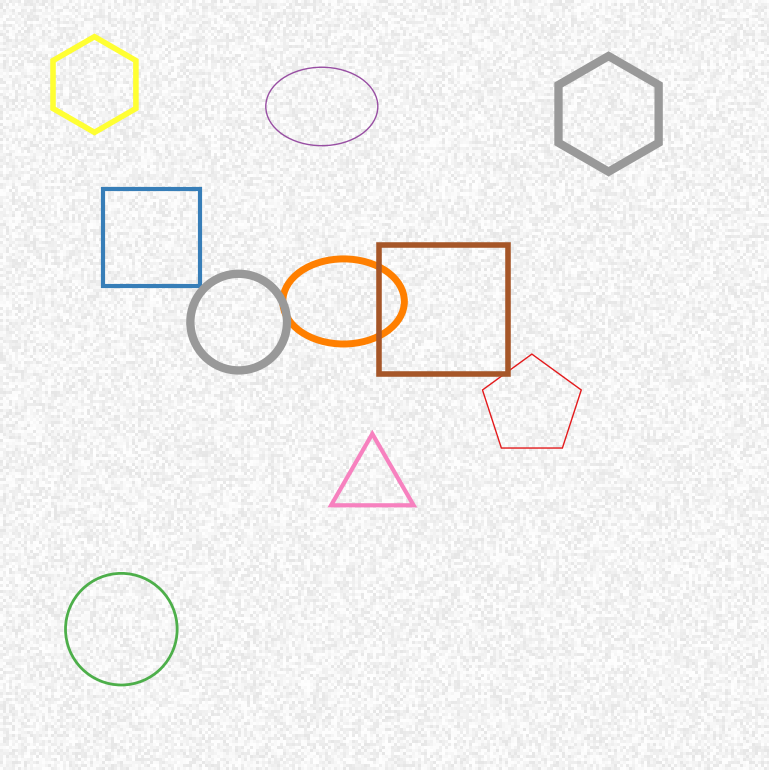[{"shape": "pentagon", "thickness": 0.5, "radius": 0.34, "center": [0.691, 0.473]}, {"shape": "square", "thickness": 1.5, "radius": 0.32, "center": [0.197, 0.692]}, {"shape": "circle", "thickness": 1, "radius": 0.36, "center": [0.158, 0.183]}, {"shape": "oval", "thickness": 0.5, "radius": 0.36, "center": [0.418, 0.862]}, {"shape": "oval", "thickness": 2.5, "radius": 0.39, "center": [0.446, 0.609]}, {"shape": "hexagon", "thickness": 2, "radius": 0.31, "center": [0.123, 0.89]}, {"shape": "square", "thickness": 2, "radius": 0.42, "center": [0.576, 0.598]}, {"shape": "triangle", "thickness": 1.5, "radius": 0.31, "center": [0.484, 0.375]}, {"shape": "hexagon", "thickness": 3, "radius": 0.38, "center": [0.79, 0.852]}, {"shape": "circle", "thickness": 3, "radius": 0.31, "center": [0.31, 0.582]}]